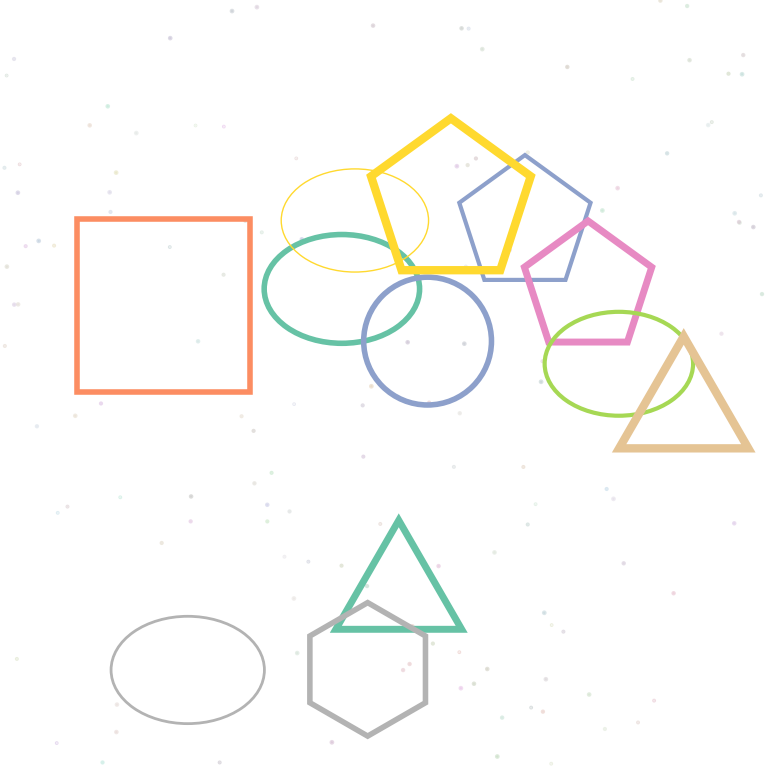[{"shape": "triangle", "thickness": 2.5, "radius": 0.47, "center": [0.518, 0.23]}, {"shape": "oval", "thickness": 2, "radius": 0.5, "center": [0.444, 0.625]}, {"shape": "square", "thickness": 2, "radius": 0.56, "center": [0.212, 0.603]}, {"shape": "circle", "thickness": 2, "radius": 0.41, "center": [0.555, 0.557]}, {"shape": "pentagon", "thickness": 1.5, "radius": 0.45, "center": [0.682, 0.709]}, {"shape": "pentagon", "thickness": 2.5, "radius": 0.43, "center": [0.764, 0.626]}, {"shape": "oval", "thickness": 1.5, "radius": 0.48, "center": [0.804, 0.528]}, {"shape": "oval", "thickness": 0.5, "radius": 0.48, "center": [0.461, 0.714]}, {"shape": "pentagon", "thickness": 3, "radius": 0.55, "center": [0.586, 0.737]}, {"shape": "triangle", "thickness": 3, "radius": 0.48, "center": [0.888, 0.466]}, {"shape": "oval", "thickness": 1, "radius": 0.5, "center": [0.244, 0.13]}, {"shape": "hexagon", "thickness": 2, "radius": 0.43, "center": [0.478, 0.131]}]